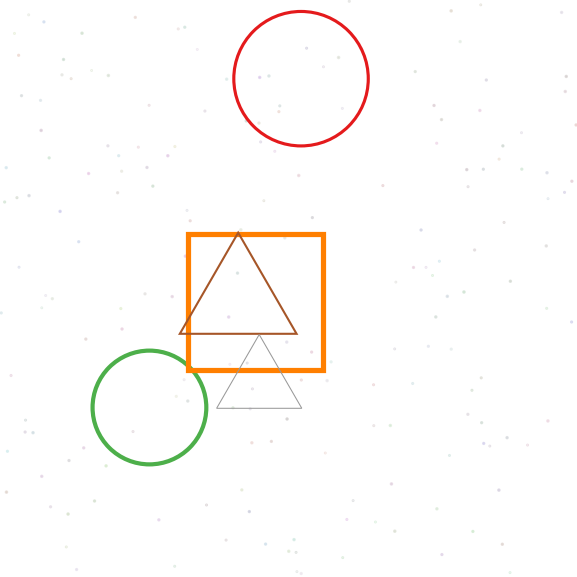[{"shape": "circle", "thickness": 1.5, "radius": 0.58, "center": [0.521, 0.863]}, {"shape": "circle", "thickness": 2, "radius": 0.49, "center": [0.259, 0.294]}, {"shape": "square", "thickness": 2.5, "radius": 0.59, "center": [0.442, 0.476]}, {"shape": "triangle", "thickness": 1, "radius": 0.58, "center": [0.412, 0.479]}, {"shape": "triangle", "thickness": 0.5, "radius": 0.43, "center": [0.449, 0.335]}]